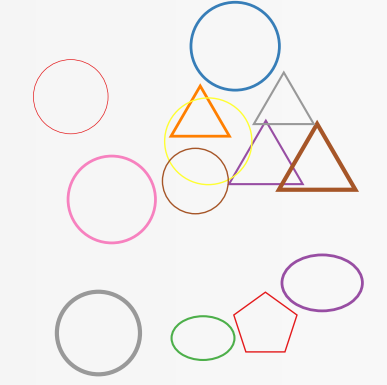[{"shape": "pentagon", "thickness": 1, "radius": 0.43, "center": [0.685, 0.155]}, {"shape": "circle", "thickness": 0.5, "radius": 0.48, "center": [0.183, 0.749]}, {"shape": "circle", "thickness": 2, "radius": 0.57, "center": [0.607, 0.88]}, {"shape": "oval", "thickness": 1.5, "radius": 0.41, "center": [0.524, 0.122]}, {"shape": "oval", "thickness": 2, "radius": 0.52, "center": [0.831, 0.265]}, {"shape": "triangle", "thickness": 1.5, "radius": 0.55, "center": [0.686, 0.577]}, {"shape": "triangle", "thickness": 2, "radius": 0.43, "center": [0.517, 0.69]}, {"shape": "circle", "thickness": 1, "radius": 0.56, "center": [0.537, 0.633]}, {"shape": "circle", "thickness": 1, "radius": 0.42, "center": [0.504, 0.53]}, {"shape": "triangle", "thickness": 3, "radius": 0.57, "center": [0.818, 0.564]}, {"shape": "circle", "thickness": 2, "radius": 0.56, "center": [0.288, 0.482]}, {"shape": "circle", "thickness": 3, "radius": 0.54, "center": [0.254, 0.135]}, {"shape": "triangle", "thickness": 1.5, "radius": 0.45, "center": [0.732, 0.722]}]